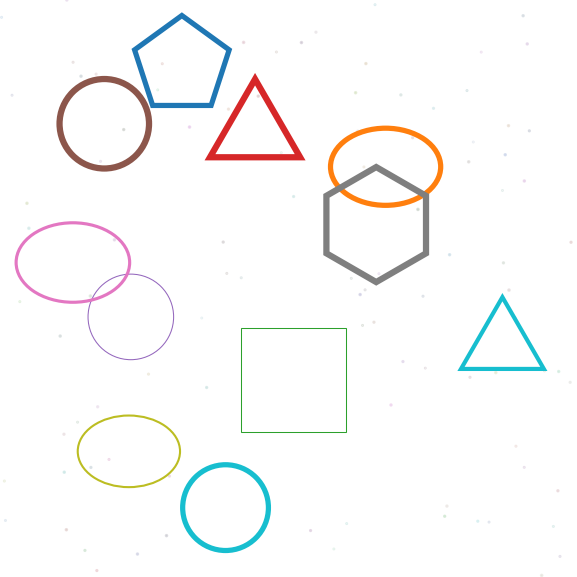[{"shape": "pentagon", "thickness": 2.5, "radius": 0.43, "center": [0.315, 0.886]}, {"shape": "oval", "thickness": 2.5, "radius": 0.48, "center": [0.668, 0.71]}, {"shape": "square", "thickness": 0.5, "radius": 0.45, "center": [0.508, 0.341]}, {"shape": "triangle", "thickness": 3, "radius": 0.45, "center": [0.442, 0.772]}, {"shape": "circle", "thickness": 0.5, "radius": 0.37, "center": [0.227, 0.45]}, {"shape": "circle", "thickness": 3, "radius": 0.39, "center": [0.181, 0.785]}, {"shape": "oval", "thickness": 1.5, "radius": 0.49, "center": [0.126, 0.545]}, {"shape": "hexagon", "thickness": 3, "radius": 0.5, "center": [0.651, 0.61]}, {"shape": "oval", "thickness": 1, "radius": 0.44, "center": [0.223, 0.218]}, {"shape": "circle", "thickness": 2.5, "radius": 0.37, "center": [0.391, 0.12]}, {"shape": "triangle", "thickness": 2, "radius": 0.41, "center": [0.87, 0.402]}]